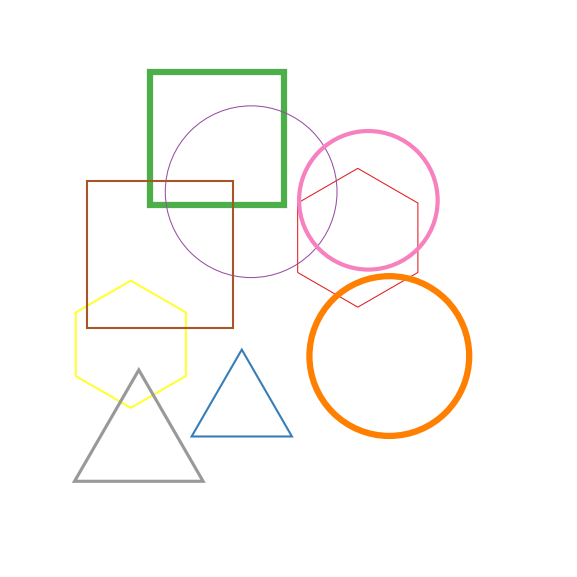[{"shape": "hexagon", "thickness": 0.5, "radius": 0.6, "center": [0.62, 0.587]}, {"shape": "triangle", "thickness": 1, "radius": 0.5, "center": [0.419, 0.293]}, {"shape": "square", "thickness": 3, "radius": 0.58, "center": [0.376, 0.76]}, {"shape": "circle", "thickness": 0.5, "radius": 0.74, "center": [0.435, 0.667]}, {"shape": "circle", "thickness": 3, "radius": 0.69, "center": [0.674, 0.383]}, {"shape": "hexagon", "thickness": 1, "radius": 0.55, "center": [0.227, 0.403]}, {"shape": "square", "thickness": 1, "radius": 0.63, "center": [0.277, 0.559]}, {"shape": "circle", "thickness": 2, "radius": 0.6, "center": [0.638, 0.652]}, {"shape": "triangle", "thickness": 1.5, "radius": 0.64, "center": [0.24, 0.23]}]